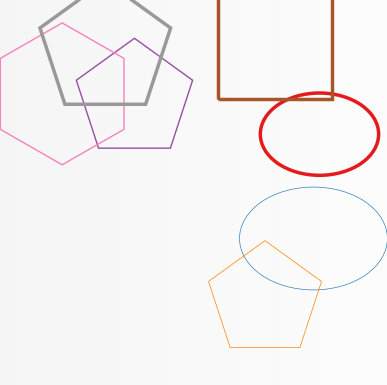[{"shape": "oval", "thickness": 2.5, "radius": 0.76, "center": [0.824, 0.652]}, {"shape": "oval", "thickness": 0.5, "radius": 0.95, "center": [0.809, 0.381]}, {"shape": "pentagon", "thickness": 1, "radius": 0.79, "center": [0.347, 0.743]}, {"shape": "pentagon", "thickness": 0.5, "radius": 0.77, "center": [0.684, 0.222]}, {"shape": "square", "thickness": 2.5, "radius": 0.73, "center": [0.711, 0.891]}, {"shape": "hexagon", "thickness": 1, "radius": 0.92, "center": [0.16, 0.756]}, {"shape": "pentagon", "thickness": 2.5, "radius": 0.89, "center": [0.272, 0.873]}]